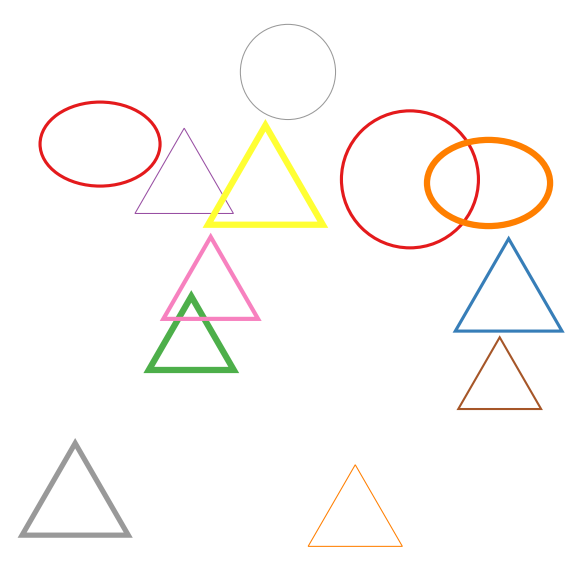[{"shape": "oval", "thickness": 1.5, "radius": 0.52, "center": [0.173, 0.75]}, {"shape": "circle", "thickness": 1.5, "radius": 0.59, "center": [0.71, 0.689]}, {"shape": "triangle", "thickness": 1.5, "radius": 0.53, "center": [0.881, 0.479]}, {"shape": "triangle", "thickness": 3, "radius": 0.42, "center": [0.331, 0.401]}, {"shape": "triangle", "thickness": 0.5, "radius": 0.49, "center": [0.319, 0.679]}, {"shape": "triangle", "thickness": 0.5, "radius": 0.47, "center": [0.615, 0.1]}, {"shape": "oval", "thickness": 3, "radius": 0.53, "center": [0.846, 0.682]}, {"shape": "triangle", "thickness": 3, "radius": 0.57, "center": [0.46, 0.667]}, {"shape": "triangle", "thickness": 1, "radius": 0.41, "center": [0.865, 0.332]}, {"shape": "triangle", "thickness": 2, "radius": 0.47, "center": [0.365, 0.494]}, {"shape": "circle", "thickness": 0.5, "radius": 0.41, "center": [0.499, 0.875]}, {"shape": "triangle", "thickness": 2.5, "radius": 0.53, "center": [0.13, 0.126]}]